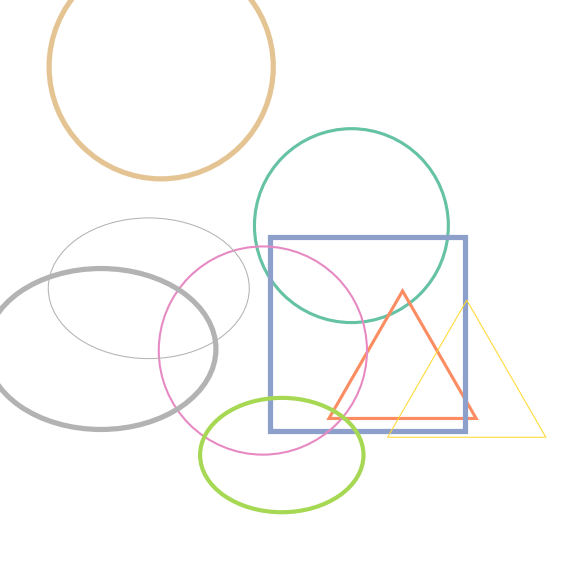[{"shape": "circle", "thickness": 1.5, "radius": 0.84, "center": [0.608, 0.608]}, {"shape": "triangle", "thickness": 1.5, "radius": 0.74, "center": [0.697, 0.348]}, {"shape": "square", "thickness": 2.5, "radius": 0.84, "center": [0.637, 0.421]}, {"shape": "circle", "thickness": 1, "radius": 0.9, "center": [0.455, 0.392]}, {"shape": "oval", "thickness": 2, "radius": 0.71, "center": [0.488, 0.211]}, {"shape": "triangle", "thickness": 0.5, "radius": 0.79, "center": [0.808, 0.321]}, {"shape": "circle", "thickness": 2.5, "radius": 0.97, "center": [0.279, 0.884]}, {"shape": "oval", "thickness": 0.5, "radius": 0.87, "center": [0.258, 0.5]}, {"shape": "oval", "thickness": 2.5, "radius": 1.0, "center": [0.175, 0.395]}]